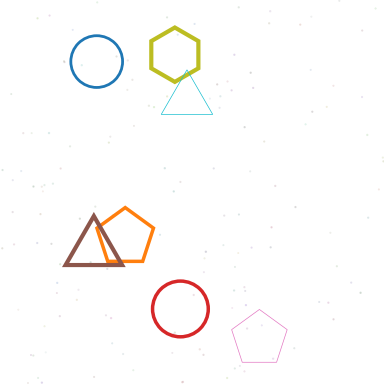[{"shape": "circle", "thickness": 2, "radius": 0.34, "center": [0.251, 0.84]}, {"shape": "pentagon", "thickness": 2.5, "radius": 0.39, "center": [0.325, 0.384]}, {"shape": "circle", "thickness": 2.5, "radius": 0.36, "center": [0.469, 0.198]}, {"shape": "triangle", "thickness": 3, "radius": 0.42, "center": [0.244, 0.354]}, {"shape": "pentagon", "thickness": 0.5, "radius": 0.38, "center": [0.674, 0.12]}, {"shape": "hexagon", "thickness": 3, "radius": 0.35, "center": [0.454, 0.858]}, {"shape": "triangle", "thickness": 0.5, "radius": 0.39, "center": [0.486, 0.741]}]